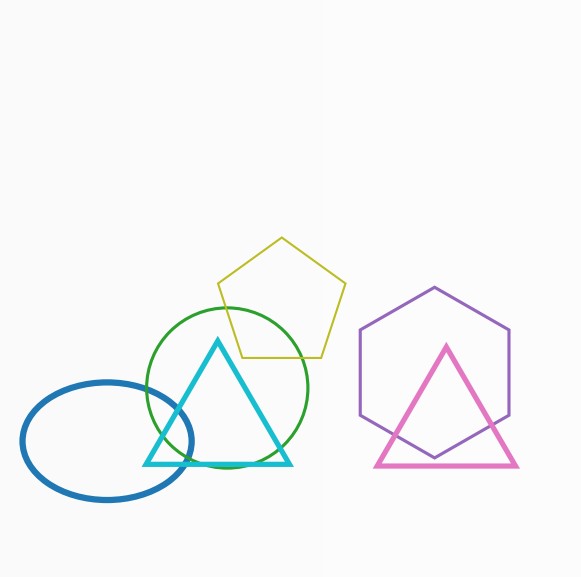[{"shape": "oval", "thickness": 3, "radius": 0.73, "center": [0.184, 0.235]}, {"shape": "circle", "thickness": 1.5, "radius": 0.69, "center": [0.391, 0.327]}, {"shape": "hexagon", "thickness": 1.5, "radius": 0.74, "center": [0.748, 0.354]}, {"shape": "triangle", "thickness": 2.5, "radius": 0.69, "center": [0.768, 0.261]}, {"shape": "pentagon", "thickness": 1, "radius": 0.58, "center": [0.485, 0.473]}, {"shape": "triangle", "thickness": 2.5, "radius": 0.71, "center": [0.375, 0.266]}]